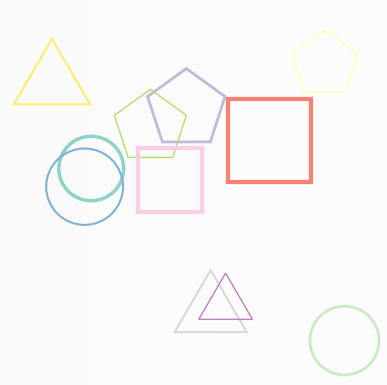[{"shape": "circle", "thickness": 2.5, "radius": 0.42, "center": [0.235, 0.562]}, {"shape": "pentagon", "thickness": 1, "radius": 0.44, "center": [0.838, 0.833]}, {"shape": "pentagon", "thickness": 2, "radius": 0.53, "center": [0.481, 0.717]}, {"shape": "square", "thickness": 3, "radius": 0.54, "center": [0.695, 0.635]}, {"shape": "circle", "thickness": 1.5, "radius": 0.5, "center": [0.218, 0.515]}, {"shape": "pentagon", "thickness": 1, "radius": 0.49, "center": [0.388, 0.67]}, {"shape": "square", "thickness": 3, "radius": 0.42, "center": [0.438, 0.534]}, {"shape": "triangle", "thickness": 1.5, "radius": 0.54, "center": [0.544, 0.191]}, {"shape": "triangle", "thickness": 1, "radius": 0.4, "center": [0.582, 0.211]}, {"shape": "circle", "thickness": 2, "radius": 0.45, "center": [0.889, 0.115]}, {"shape": "triangle", "thickness": 1.5, "radius": 0.57, "center": [0.134, 0.786]}]